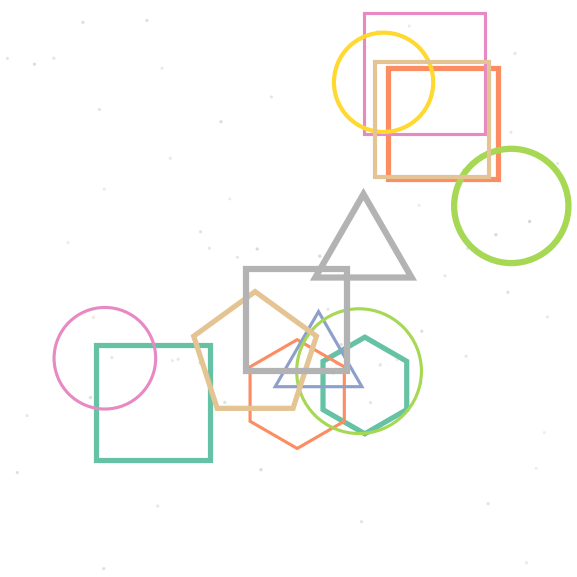[{"shape": "square", "thickness": 2.5, "radius": 0.5, "center": [0.265, 0.302]}, {"shape": "hexagon", "thickness": 2.5, "radius": 0.42, "center": [0.632, 0.332]}, {"shape": "square", "thickness": 2.5, "radius": 0.48, "center": [0.767, 0.785]}, {"shape": "hexagon", "thickness": 1.5, "radius": 0.47, "center": [0.515, 0.317]}, {"shape": "triangle", "thickness": 1.5, "radius": 0.43, "center": [0.552, 0.373]}, {"shape": "square", "thickness": 1.5, "radius": 0.52, "center": [0.735, 0.872]}, {"shape": "circle", "thickness": 1.5, "radius": 0.44, "center": [0.182, 0.379]}, {"shape": "circle", "thickness": 3, "radius": 0.49, "center": [0.885, 0.643]}, {"shape": "circle", "thickness": 1.5, "radius": 0.54, "center": [0.622, 0.356]}, {"shape": "circle", "thickness": 2, "radius": 0.43, "center": [0.664, 0.857]}, {"shape": "square", "thickness": 2, "radius": 0.5, "center": [0.748, 0.792]}, {"shape": "pentagon", "thickness": 2.5, "radius": 0.56, "center": [0.442, 0.382]}, {"shape": "triangle", "thickness": 3, "radius": 0.48, "center": [0.629, 0.567]}, {"shape": "square", "thickness": 3, "radius": 0.44, "center": [0.513, 0.445]}]